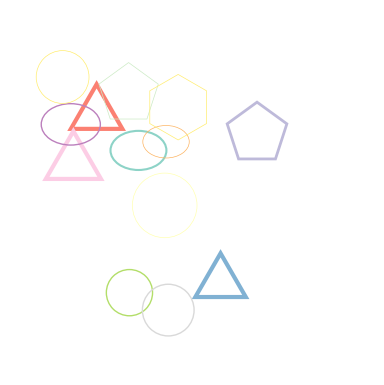[{"shape": "oval", "thickness": 1.5, "radius": 0.36, "center": [0.36, 0.609]}, {"shape": "circle", "thickness": 0.5, "radius": 0.42, "center": [0.428, 0.466]}, {"shape": "pentagon", "thickness": 2, "radius": 0.41, "center": [0.668, 0.653]}, {"shape": "triangle", "thickness": 3, "radius": 0.39, "center": [0.251, 0.704]}, {"shape": "triangle", "thickness": 3, "radius": 0.38, "center": [0.573, 0.266]}, {"shape": "oval", "thickness": 0.5, "radius": 0.3, "center": [0.431, 0.632]}, {"shape": "circle", "thickness": 1, "radius": 0.3, "center": [0.336, 0.24]}, {"shape": "triangle", "thickness": 3, "radius": 0.41, "center": [0.191, 0.577]}, {"shape": "circle", "thickness": 1, "radius": 0.34, "center": [0.437, 0.195]}, {"shape": "oval", "thickness": 1, "radius": 0.38, "center": [0.184, 0.677]}, {"shape": "pentagon", "thickness": 0.5, "radius": 0.41, "center": [0.334, 0.756]}, {"shape": "circle", "thickness": 0.5, "radius": 0.34, "center": [0.163, 0.8]}, {"shape": "hexagon", "thickness": 0.5, "radius": 0.43, "center": [0.463, 0.722]}]